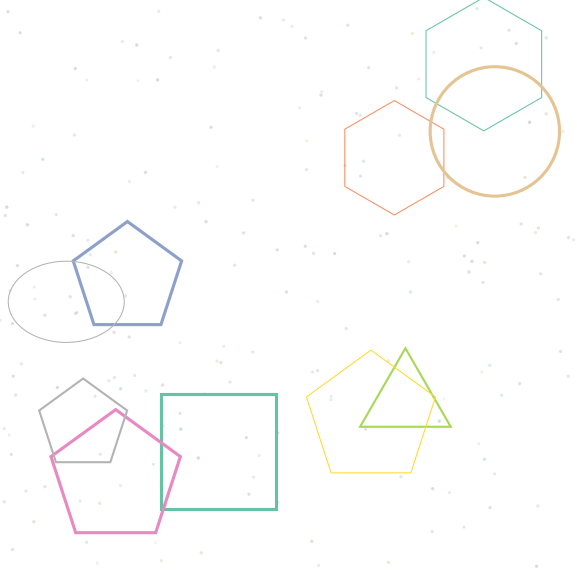[{"shape": "square", "thickness": 1.5, "radius": 0.5, "center": [0.379, 0.217]}, {"shape": "hexagon", "thickness": 0.5, "radius": 0.58, "center": [0.838, 0.888]}, {"shape": "hexagon", "thickness": 0.5, "radius": 0.5, "center": [0.683, 0.726]}, {"shape": "pentagon", "thickness": 1.5, "radius": 0.49, "center": [0.221, 0.517]}, {"shape": "pentagon", "thickness": 1.5, "radius": 0.59, "center": [0.2, 0.172]}, {"shape": "triangle", "thickness": 1, "radius": 0.45, "center": [0.702, 0.305]}, {"shape": "pentagon", "thickness": 0.5, "radius": 0.59, "center": [0.642, 0.275]}, {"shape": "circle", "thickness": 1.5, "radius": 0.56, "center": [0.857, 0.772]}, {"shape": "oval", "thickness": 0.5, "radius": 0.5, "center": [0.115, 0.477]}, {"shape": "pentagon", "thickness": 1, "radius": 0.4, "center": [0.144, 0.264]}]